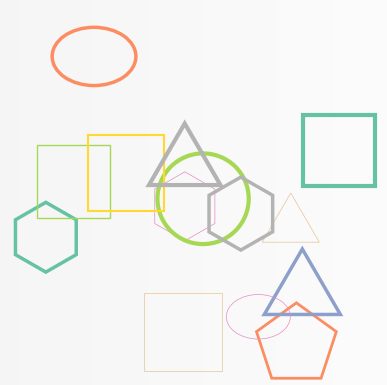[{"shape": "hexagon", "thickness": 2.5, "radius": 0.45, "center": [0.118, 0.384]}, {"shape": "square", "thickness": 3, "radius": 0.46, "center": [0.875, 0.608]}, {"shape": "oval", "thickness": 2.5, "radius": 0.54, "center": [0.243, 0.853]}, {"shape": "pentagon", "thickness": 2, "radius": 0.54, "center": [0.765, 0.105]}, {"shape": "triangle", "thickness": 2.5, "radius": 0.57, "center": [0.78, 0.24]}, {"shape": "hexagon", "thickness": 0.5, "radius": 0.45, "center": [0.477, 0.464]}, {"shape": "oval", "thickness": 0.5, "radius": 0.41, "center": [0.667, 0.177]}, {"shape": "circle", "thickness": 3, "radius": 0.59, "center": [0.524, 0.484]}, {"shape": "square", "thickness": 1, "radius": 0.47, "center": [0.19, 0.529]}, {"shape": "square", "thickness": 1.5, "radius": 0.49, "center": [0.325, 0.55]}, {"shape": "triangle", "thickness": 0.5, "radius": 0.43, "center": [0.75, 0.414]}, {"shape": "square", "thickness": 0.5, "radius": 0.5, "center": [0.473, 0.137]}, {"shape": "triangle", "thickness": 3, "radius": 0.53, "center": [0.477, 0.573]}, {"shape": "hexagon", "thickness": 2.5, "radius": 0.47, "center": [0.622, 0.445]}]